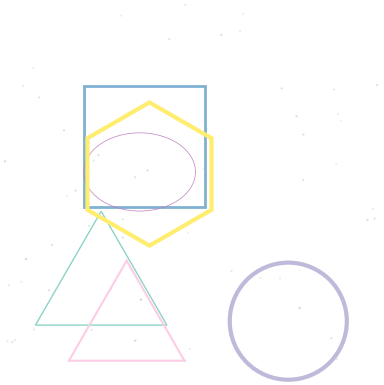[{"shape": "triangle", "thickness": 1, "radius": 0.99, "center": [0.263, 0.254]}, {"shape": "circle", "thickness": 3, "radius": 0.76, "center": [0.749, 0.166]}, {"shape": "square", "thickness": 2, "radius": 0.79, "center": [0.376, 0.619]}, {"shape": "triangle", "thickness": 1.5, "radius": 0.87, "center": [0.329, 0.15]}, {"shape": "oval", "thickness": 0.5, "radius": 0.73, "center": [0.363, 0.553]}, {"shape": "hexagon", "thickness": 3, "radius": 0.93, "center": [0.388, 0.548]}]